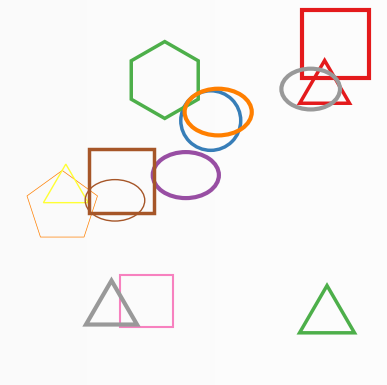[{"shape": "square", "thickness": 3, "radius": 0.44, "center": [0.866, 0.886]}, {"shape": "triangle", "thickness": 2.5, "radius": 0.37, "center": [0.838, 0.769]}, {"shape": "circle", "thickness": 2.5, "radius": 0.39, "center": [0.544, 0.687]}, {"shape": "triangle", "thickness": 2.5, "radius": 0.41, "center": [0.844, 0.176]}, {"shape": "hexagon", "thickness": 2.5, "radius": 0.5, "center": [0.425, 0.792]}, {"shape": "oval", "thickness": 3, "radius": 0.43, "center": [0.48, 0.545]}, {"shape": "oval", "thickness": 3, "radius": 0.43, "center": [0.563, 0.709]}, {"shape": "pentagon", "thickness": 0.5, "radius": 0.48, "center": [0.161, 0.462]}, {"shape": "triangle", "thickness": 1, "radius": 0.33, "center": [0.17, 0.507]}, {"shape": "oval", "thickness": 1, "radius": 0.38, "center": [0.297, 0.48]}, {"shape": "square", "thickness": 2.5, "radius": 0.42, "center": [0.314, 0.53]}, {"shape": "square", "thickness": 1.5, "radius": 0.34, "center": [0.378, 0.218]}, {"shape": "oval", "thickness": 3, "radius": 0.38, "center": [0.802, 0.769]}, {"shape": "triangle", "thickness": 3, "radius": 0.38, "center": [0.288, 0.195]}]